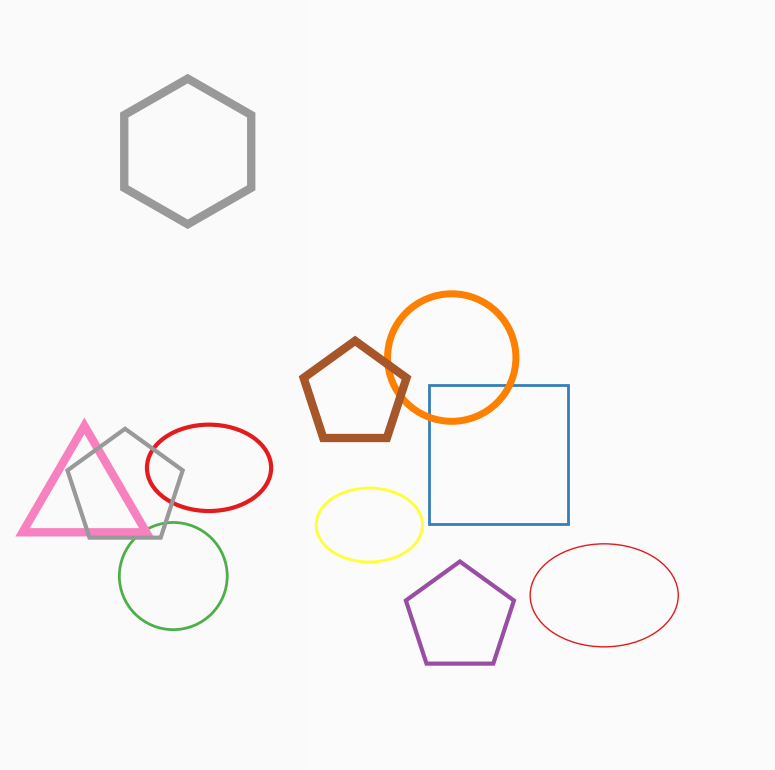[{"shape": "oval", "thickness": 0.5, "radius": 0.48, "center": [0.78, 0.227]}, {"shape": "oval", "thickness": 1.5, "radius": 0.4, "center": [0.27, 0.392]}, {"shape": "square", "thickness": 1, "radius": 0.45, "center": [0.643, 0.41]}, {"shape": "circle", "thickness": 1, "radius": 0.35, "center": [0.224, 0.252]}, {"shape": "pentagon", "thickness": 1.5, "radius": 0.37, "center": [0.593, 0.197]}, {"shape": "circle", "thickness": 2.5, "radius": 0.41, "center": [0.583, 0.536]}, {"shape": "oval", "thickness": 1, "radius": 0.34, "center": [0.477, 0.318]}, {"shape": "pentagon", "thickness": 3, "radius": 0.35, "center": [0.458, 0.488]}, {"shape": "triangle", "thickness": 3, "radius": 0.46, "center": [0.109, 0.355]}, {"shape": "hexagon", "thickness": 3, "radius": 0.47, "center": [0.242, 0.803]}, {"shape": "pentagon", "thickness": 1.5, "radius": 0.39, "center": [0.161, 0.365]}]